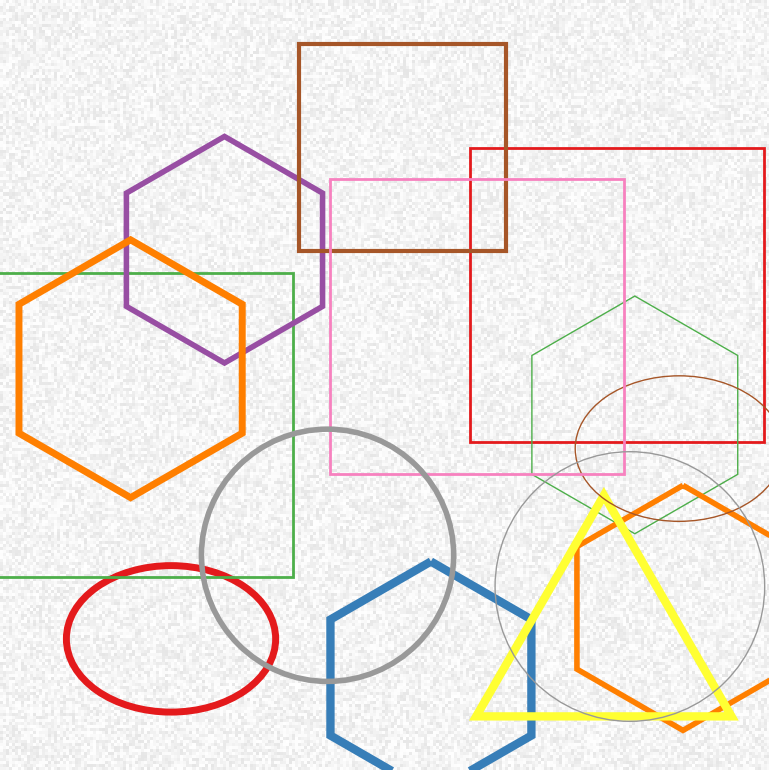[{"shape": "oval", "thickness": 2.5, "radius": 0.68, "center": [0.222, 0.17]}, {"shape": "square", "thickness": 1, "radius": 0.95, "center": [0.801, 0.617]}, {"shape": "hexagon", "thickness": 3, "radius": 0.75, "center": [0.56, 0.12]}, {"shape": "hexagon", "thickness": 0.5, "radius": 0.77, "center": [0.824, 0.461]}, {"shape": "square", "thickness": 1, "radius": 0.99, "center": [0.183, 0.448]}, {"shape": "hexagon", "thickness": 2, "radius": 0.74, "center": [0.292, 0.676]}, {"shape": "hexagon", "thickness": 2.5, "radius": 0.84, "center": [0.17, 0.521]}, {"shape": "hexagon", "thickness": 2, "radius": 0.8, "center": [0.887, 0.211]}, {"shape": "triangle", "thickness": 3, "radius": 0.96, "center": [0.784, 0.165]}, {"shape": "oval", "thickness": 0.5, "radius": 0.67, "center": [0.882, 0.417]}, {"shape": "square", "thickness": 1.5, "radius": 0.67, "center": [0.523, 0.809]}, {"shape": "square", "thickness": 1, "radius": 0.96, "center": [0.619, 0.576]}, {"shape": "circle", "thickness": 2, "radius": 0.82, "center": [0.425, 0.279]}, {"shape": "circle", "thickness": 0.5, "radius": 0.88, "center": [0.818, 0.238]}]